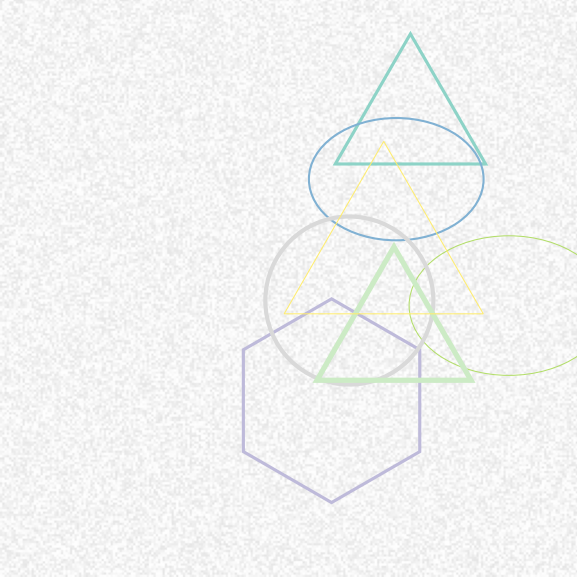[{"shape": "triangle", "thickness": 1.5, "radius": 0.75, "center": [0.711, 0.79]}, {"shape": "hexagon", "thickness": 1.5, "radius": 0.88, "center": [0.574, 0.305]}, {"shape": "oval", "thickness": 1, "radius": 0.76, "center": [0.686, 0.689]}, {"shape": "oval", "thickness": 0.5, "radius": 0.86, "center": [0.881, 0.47]}, {"shape": "circle", "thickness": 2, "radius": 0.73, "center": [0.605, 0.479]}, {"shape": "triangle", "thickness": 2.5, "radius": 0.77, "center": [0.682, 0.418]}, {"shape": "triangle", "thickness": 0.5, "radius": 1.0, "center": [0.664, 0.555]}]